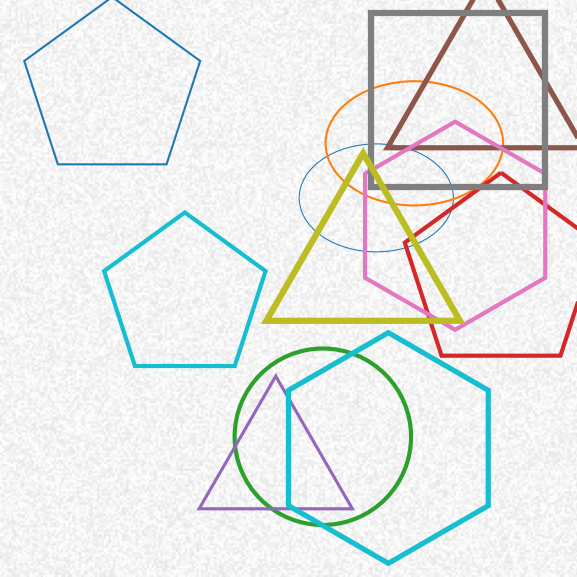[{"shape": "oval", "thickness": 0.5, "radius": 0.67, "center": [0.652, 0.656]}, {"shape": "pentagon", "thickness": 1, "radius": 0.8, "center": [0.194, 0.844]}, {"shape": "oval", "thickness": 1, "radius": 0.77, "center": [0.717, 0.751]}, {"shape": "circle", "thickness": 2, "radius": 0.76, "center": [0.559, 0.243]}, {"shape": "pentagon", "thickness": 2, "radius": 0.88, "center": [0.868, 0.525]}, {"shape": "triangle", "thickness": 1.5, "radius": 0.77, "center": [0.477, 0.195]}, {"shape": "triangle", "thickness": 2.5, "radius": 0.98, "center": [0.841, 0.841]}, {"shape": "hexagon", "thickness": 2, "radius": 0.9, "center": [0.788, 0.608]}, {"shape": "square", "thickness": 3, "radius": 0.75, "center": [0.793, 0.826]}, {"shape": "triangle", "thickness": 3, "radius": 0.97, "center": [0.629, 0.54]}, {"shape": "pentagon", "thickness": 2, "radius": 0.73, "center": [0.32, 0.484]}, {"shape": "hexagon", "thickness": 2.5, "radius": 1.0, "center": [0.672, 0.223]}]